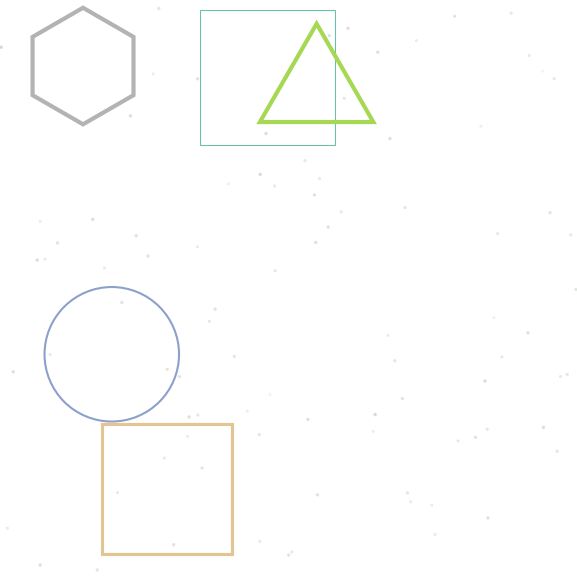[{"shape": "square", "thickness": 0.5, "radius": 0.58, "center": [0.464, 0.865]}, {"shape": "circle", "thickness": 1, "radius": 0.58, "center": [0.194, 0.386]}, {"shape": "triangle", "thickness": 2, "radius": 0.57, "center": [0.548, 0.845]}, {"shape": "square", "thickness": 1.5, "radius": 0.56, "center": [0.289, 0.152]}, {"shape": "hexagon", "thickness": 2, "radius": 0.5, "center": [0.144, 0.885]}]